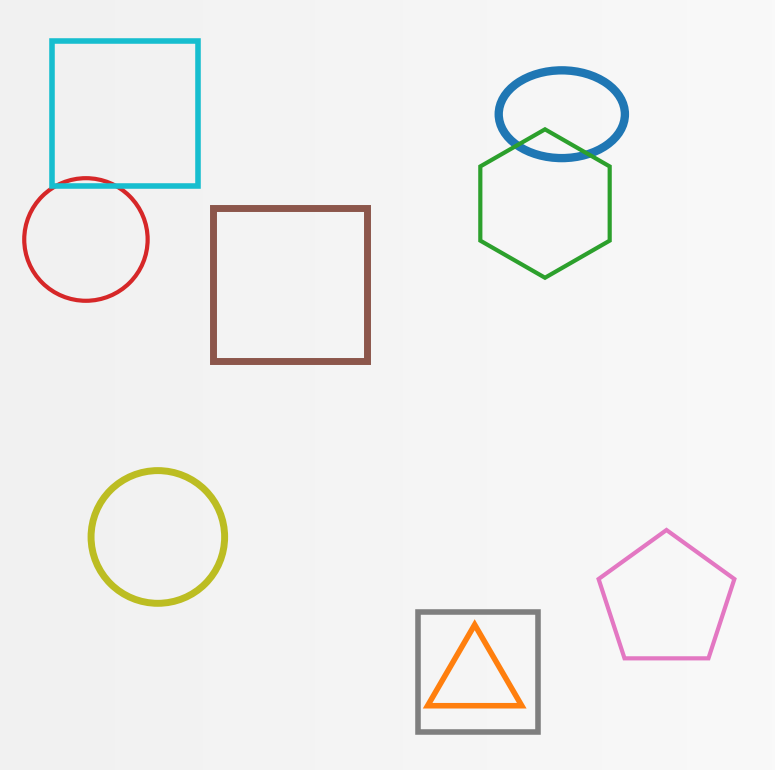[{"shape": "oval", "thickness": 3, "radius": 0.41, "center": [0.725, 0.852]}, {"shape": "triangle", "thickness": 2, "radius": 0.35, "center": [0.612, 0.119]}, {"shape": "hexagon", "thickness": 1.5, "radius": 0.48, "center": [0.703, 0.736]}, {"shape": "circle", "thickness": 1.5, "radius": 0.4, "center": [0.111, 0.689]}, {"shape": "square", "thickness": 2.5, "radius": 0.5, "center": [0.374, 0.63]}, {"shape": "pentagon", "thickness": 1.5, "radius": 0.46, "center": [0.86, 0.22]}, {"shape": "square", "thickness": 2, "radius": 0.39, "center": [0.617, 0.127]}, {"shape": "circle", "thickness": 2.5, "radius": 0.43, "center": [0.204, 0.303]}, {"shape": "square", "thickness": 2, "radius": 0.47, "center": [0.161, 0.853]}]